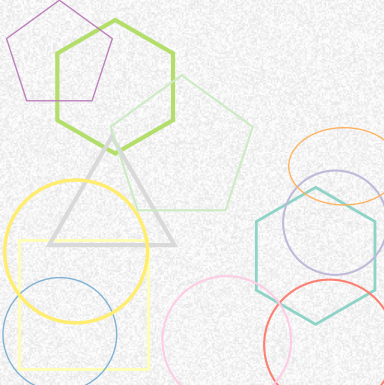[{"shape": "hexagon", "thickness": 2, "radius": 0.89, "center": [0.82, 0.335]}, {"shape": "square", "thickness": 2, "radius": 0.84, "center": [0.217, 0.209]}, {"shape": "circle", "thickness": 1.5, "radius": 0.68, "center": [0.871, 0.422]}, {"shape": "circle", "thickness": 1.5, "radius": 0.85, "center": [0.856, 0.104]}, {"shape": "circle", "thickness": 1, "radius": 0.74, "center": [0.155, 0.131]}, {"shape": "oval", "thickness": 1, "radius": 0.72, "center": [0.893, 0.568]}, {"shape": "hexagon", "thickness": 3, "radius": 0.87, "center": [0.299, 0.775]}, {"shape": "circle", "thickness": 1.5, "radius": 0.84, "center": [0.589, 0.116]}, {"shape": "triangle", "thickness": 3, "radius": 0.94, "center": [0.291, 0.457]}, {"shape": "pentagon", "thickness": 1, "radius": 0.72, "center": [0.154, 0.855]}, {"shape": "pentagon", "thickness": 1.5, "radius": 0.97, "center": [0.472, 0.611]}, {"shape": "circle", "thickness": 2.5, "radius": 0.93, "center": [0.198, 0.347]}]